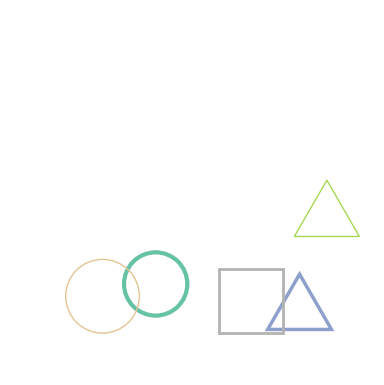[{"shape": "circle", "thickness": 3, "radius": 0.41, "center": [0.404, 0.262]}, {"shape": "triangle", "thickness": 2.5, "radius": 0.48, "center": [0.778, 0.192]}, {"shape": "triangle", "thickness": 1, "radius": 0.49, "center": [0.849, 0.435]}, {"shape": "circle", "thickness": 1, "radius": 0.48, "center": [0.266, 0.231]}, {"shape": "square", "thickness": 2, "radius": 0.41, "center": [0.652, 0.218]}]